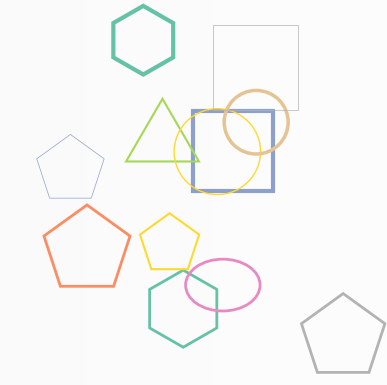[{"shape": "hexagon", "thickness": 3, "radius": 0.45, "center": [0.37, 0.896]}, {"shape": "hexagon", "thickness": 2, "radius": 0.5, "center": [0.473, 0.198]}, {"shape": "pentagon", "thickness": 2, "radius": 0.58, "center": [0.225, 0.351]}, {"shape": "square", "thickness": 3, "radius": 0.52, "center": [0.602, 0.608]}, {"shape": "pentagon", "thickness": 0.5, "radius": 0.46, "center": [0.182, 0.559]}, {"shape": "oval", "thickness": 2, "radius": 0.48, "center": [0.575, 0.26]}, {"shape": "triangle", "thickness": 1.5, "radius": 0.54, "center": [0.419, 0.635]}, {"shape": "pentagon", "thickness": 1.5, "radius": 0.4, "center": [0.438, 0.366]}, {"shape": "circle", "thickness": 1, "radius": 0.56, "center": [0.561, 0.606]}, {"shape": "circle", "thickness": 2.5, "radius": 0.41, "center": [0.661, 0.683]}, {"shape": "square", "thickness": 0.5, "radius": 0.55, "center": [0.659, 0.824]}, {"shape": "pentagon", "thickness": 2, "radius": 0.57, "center": [0.886, 0.124]}]